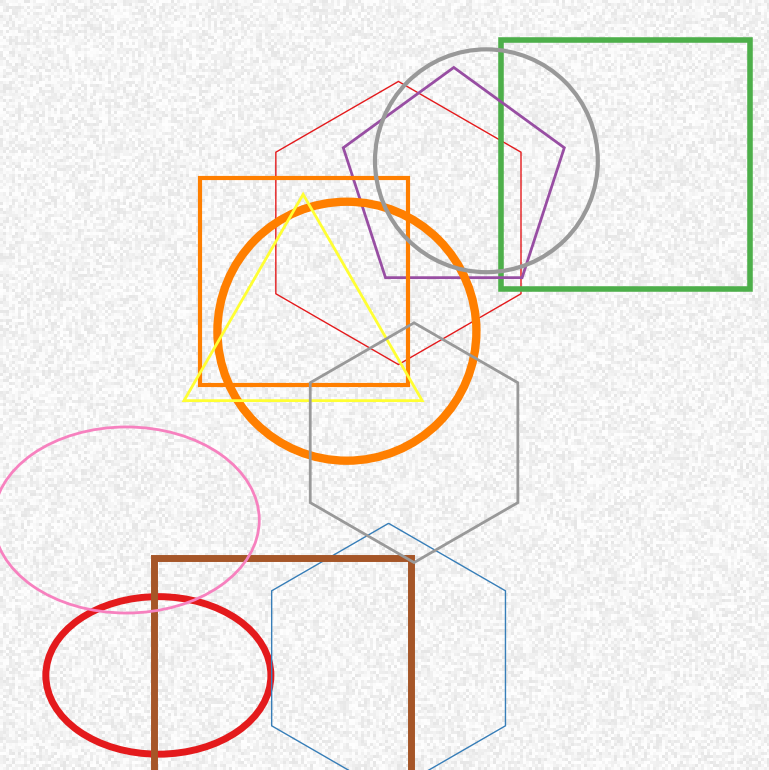[{"shape": "hexagon", "thickness": 0.5, "radius": 0.92, "center": [0.517, 0.71]}, {"shape": "oval", "thickness": 2.5, "radius": 0.73, "center": [0.206, 0.123]}, {"shape": "hexagon", "thickness": 0.5, "radius": 0.88, "center": [0.505, 0.145]}, {"shape": "square", "thickness": 2, "radius": 0.81, "center": [0.813, 0.787]}, {"shape": "pentagon", "thickness": 1, "radius": 0.75, "center": [0.589, 0.761]}, {"shape": "circle", "thickness": 3, "radius": 0.84, "center": [0.451, 0.57]}, {"shape": "square", "thickness": 1.5, "radius": 0.67, "center": [0.395, 0.634]}, {"shape": "triangle", "thickness": 1, "radius": 0.89, "center": [0.394, 0.569]}, {"shape": "square", "thickness": 2.5, "radius": 0.83, "center": [0.367, 0.109]}, {"shape": "oval", "thickness": 1, "radius": 0.86, "center": [0.164, 0.325]}, {"shape": "hexagon", "thickness": 1, "radius": 0.78, "center": [0.538, 0.425]}, {"shape": "circle", "thickness": 1.5, "radius": 0.72, "center": [0.632, 0.791]}]